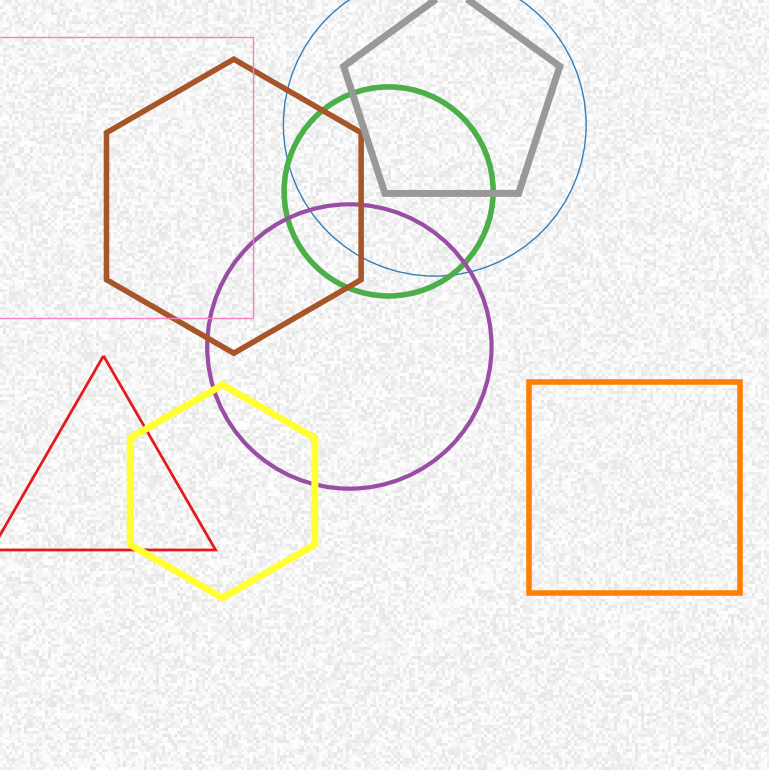[{"shape": "triangle", "thickness": 1, "radius": 0.84, "center": [0.134, 0.37]}, {"shape": "circle", "thickness": 0.5, "radius": 0.98, "center": [0.565, 0.838]}, {"shape": "circle", "thickness": 2, "radius": 0.68, "center": [0.505, 0.751]}, {"shape": "circle", "thickness": 1.5, "radius": 0.92, "center": [0.454, 0.55]}, {"shape": "square", "thickness": 2, "radius": 0.68, "center": [0.824, 0.367]}, {"shape": "hexagon", "thickness": 2.5, "radius": 0.69, "center": [0.289, 0.362]}, {"shape": "hexagon", "thickness": 2, "radius": 0.95, "center": [0.304, 0.732]}, {"shape": "square", "thickness": 0.5, "radius": 0.91, "center": [0.145, 0.77]}, {"shape": "pentagon", "thickness": 2.5, "radius": 0.74, "center": [0.587, 0.868]}]